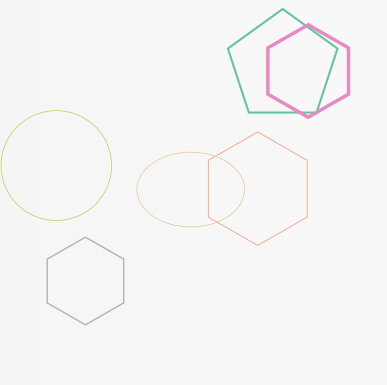[{"shape": "pentagon", "thickness": 1.5, "radius": 0.74, "center": [0.73, 0.828]}, {"shape": "hexagon", "thickness": 0.5, "radius": 0.74, "center": [0.665, 0.51]}, {"shape": "hexagon", "thickness": 2.5, "radius": 0.6, "center": [0.795, 0.816]}, {"shape": "circle", "thickness": 0.5, "radius": 0.71, "center": [0.145, 0.57]}, {"shape": "oval", "thickness": 0.5, "radius": 0.69, "center": [0.492, 0.508]}, {"shape": "hexagon", "thickness": 1, "radius": 0.57, "center": [0.221, 0.27]}]